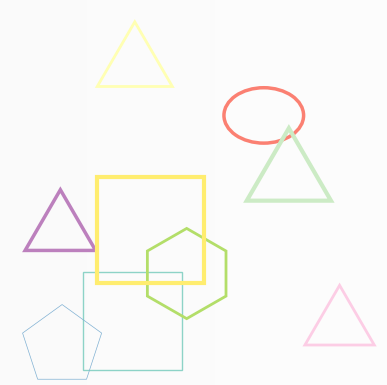[{"shape": "square", "thickness": 1, "radius": 0.64, "center": [0.341, 0.166]}, {"shape": "triangle", "thickness": 2, "radius": 0.56, "center": [0.348, 0.831]}, {"shape": "oval", "thickness": 2.5, "radius": 0.51, "center": [0.681, 0.7]}, {"shape": "pentagon", "thickness": 0.5, "radius": 0.54, "center": [0.16, 0.102]}, {"shape": "hexagon", "thickness": 2, "radius": 0.59, "center": [0.482, 0.29]}, {"shape": "triangle", "thickness": 2, "radius": 0.52, "center": [0.876, 0.156]}, {"shape": "triangle", "thickness": 2.5, "radius": 0.53, "center": [0.156, 0.402]}, {"shape": "triangle", "thickness": 3, "radius": 0.63, "center": [0.745, 0.542]}, {"shape": "square", "thickness": 3, "radius": 0.69, "center": [0.389, 0.403]}]